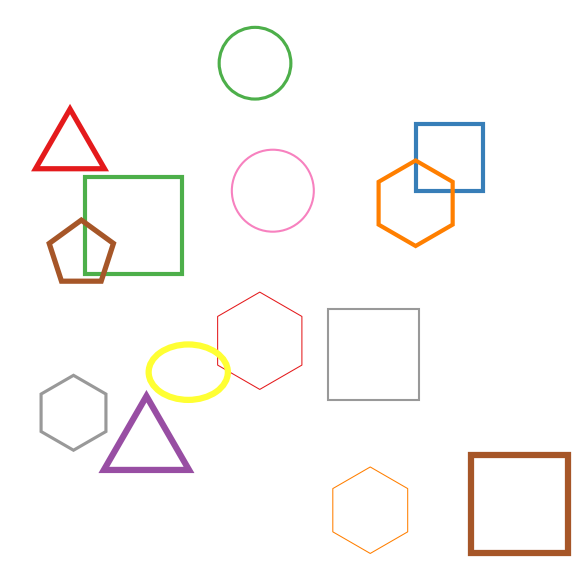[{"shape": "hexagon", "thickness": 0.5, "radius": 0.42, "center": [0.45, 0.409]}, {"shape": "triangle", "thickness": 2.5, "radius": 0.34, "center": [0.121, 0.741]}, {"shape": "square", "thickness": 2, "radius": 0.29, "center": [0.778, 0.726]}, {"shape": "square", "thickness": 2, "radius": 0.42, "center": [0.231, 0.608]}, {"shape": "circle", "thickness": 1.5, "radius": 0.31, "center": [0.442, 0.89]}, {"shape": "triangle", "thickness": 3, "radius": 0.43, "center": [0.254, 0.228]}, {"shape": "hexagon", "thickness": 0.5, "radius": 0.37, "center": [0.641, 0.116]}, {"shape": "hexagon", "thickness": 2, "radius": 0.37, "center": [0.72, 0.647]}, {"shape": "oval", "thickness": 3, "radius": 0.34, "center": [0.326, 0.355]}, {"shape": "square", "thickness": 3, "radius": 0.42, "center": [0.899, 0.126]}, {"shape": "pentagon", "thickness": 2.5, "radius": 0.29, "center": [0.141, 0.56]}, {"shape": "circle", "thickness": 1, "radius": 0.35, "center": [0.472, 0.669]}, {"shape": "square", "thickness": 1, "radius": 0.4, "center": [0.646, 0.385]}, {"shape": "hexagon", "thickness": 1.5, "radius": 0.32, "center": [0.127, 0.284]}]